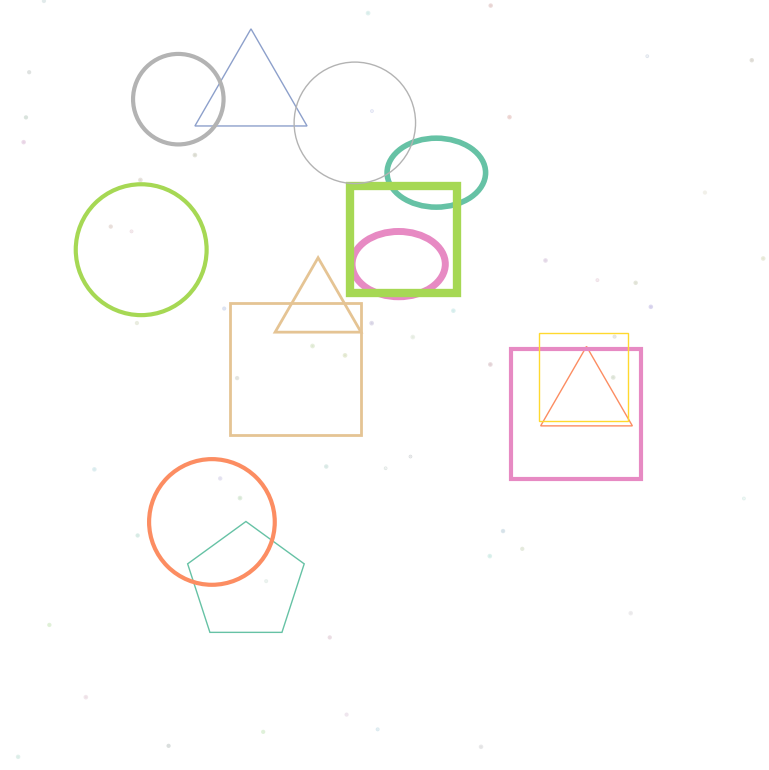[{"shape": "oval", "thickness": 2, "radius": 0.32, "center": [0.567, 0.776]}, {"shape": "pentagon", "thickness": 0.5, "radius": 0.4, "center": [0.319, 0.243]}, {"shape": "triangle", "thickness": 0.5, "radius": 0.34, "center": [0.762, 0.481]}, {"shape": "circle", "thickness": 1.5, "radius": 0.41, "center": [0.275, 0.322]}, {"shape": "triangle", "thickness": 0.5, "radius": 0.42, "center": [0.326, 0.878]}, {"shape": "oval", "thickness": 2.5, "radius": 0.3, "center": [0.518, 0.657]}, {"shape": "square", "thickness": 1.5, "radius": 0.42, "center": [0.748, 0.462]}, {"shape": "circle", "thickness": 1.5, "radius": 0.42, "center": [0.183, 0.676]}, {"shape": "square", "thickness": 3, "radius": 0.35, "center": [0.525, 0.689]}, {"shape": "square", "thickness": 0.5, "radius": 0.29, "center": [0.758, 0.51]}, {"shape": "triangle", "thickness": 1, "radius": 0.32, "center": [0.413, 0.601]}, {"shape": "square", "thickness": 1, "radius": 0.43, "center": [0.384, 0.521]}, {"shape": "circle", "thickness": 1.5, "radius": 0.29, "center": [0.232, 0.871]}, {"shape": "circle", "thickness": 0.5, "radius": 0.39, "center": [0.461, 0.841]}]